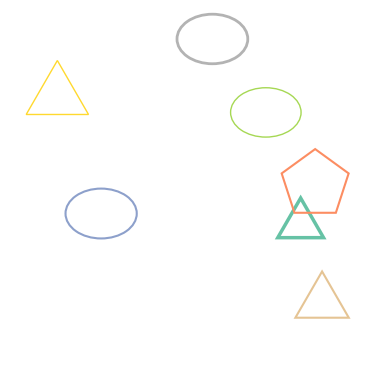[{"shape": "triangle", "thickness": 2.5, "radius": 0.34, "center": [0.781, 0.417]}, {"shape": "pentagon", "thickness": 1.5, "radius": 0.46, "center": [0.819, 0.521]}, {"shape": "oval", "thickness": 1.5, "radius": 0.46, "center": [0.263, 0.445]}, {"shape": "oval", "thickness": 1, "radius": 0.46, "center": [0.69, 0.708]}, {"shape": "triangle", "thickness": 1, "radius": 0.47, "center": [0.149, 0.749]}, {"shape": "triangle", "thickness": 1.5, "radius": 0.4, "center": [0.837, 0.215]}, {"shape": "oval", "thickness": 2, "radius": 0.46, "center": [0.552, 0.899]}]